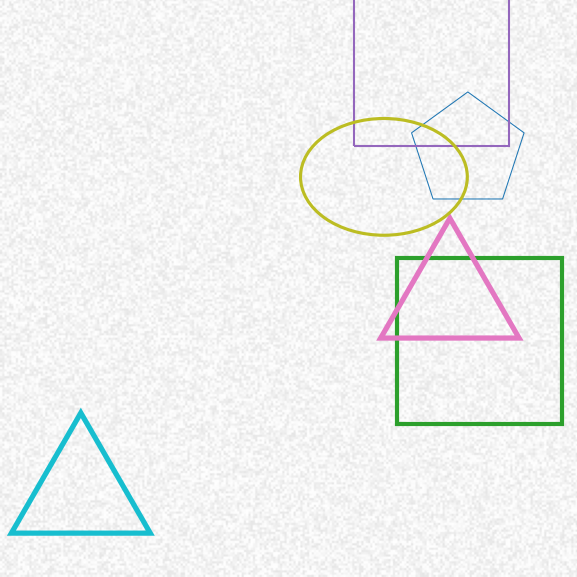[{"shape": "pentagon", "thickness": 0.5, "radius": 0.51, "center": [0.81, 0.737]}, {"shape": "square", "thickness": 2, "radius": 0.72, "center": [0.83, 0.409]}, {"shape": "square", "thickness": 1, "radius": 0.67, "center": [0.747, 0.88]}, {"shape": "triangle", "thickness": 2.5, "radius": 0.69, "center": [0.779, 0.483]}, {"shape": "oval", "thickness": 1.5, "radius": 0.72, "center": [0.665, 0.693]}, {"shape": "triangle", "thickness": 2.5, "radius": 0.69, "center": [0.14, 0.145]}]